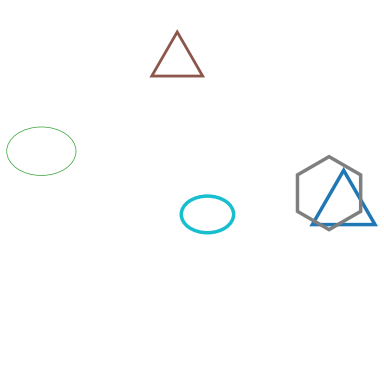[{"shape": "triangle", "thickness": 2.5, "radius": 0.47, "center": [0.893, 0.464]}, {"shape": "oval", "thickness": 0.5, "radius": 0.45, "center": [0.107, 0.607]}, {"shape": "triangle", "thickness": 2, "radius": 0.38, "center": [0.46, 0.841]}, {"shape": "hexagon", "thickness": 2.5, "radius": 0.47, "center": [0.855, 0.498]}, {"shape": "oval", "thickness": 2.5, "radius": 0.34, "center": [0.539, 0.443]}]